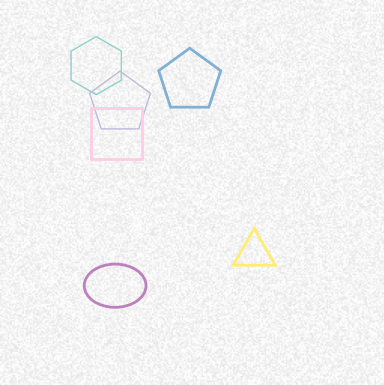[{"shape": "hexagon", "thickness": 1, "radius": 0.38, "center": [0.25, 0.83]}, {"shape": "pentagon", "thickness": 1, "radius": 0.41, "center": [0.312, 0.732]}, {"shape": "pentagon", "thickness": 2, "radius": 0.42, "center": [0.493, 0.79]}, {"shape": "square", "thickness": 2, "radius": 0.33, "center": [0.303, 0.653]}, {"shape": "oval", "thickness": 2, "radius": 0.4, "center": [0.299, 0.258]}, {"shape": "triangle", "thickness": 2, "radius": 0.32, "center": [0.66, 0.343]}]